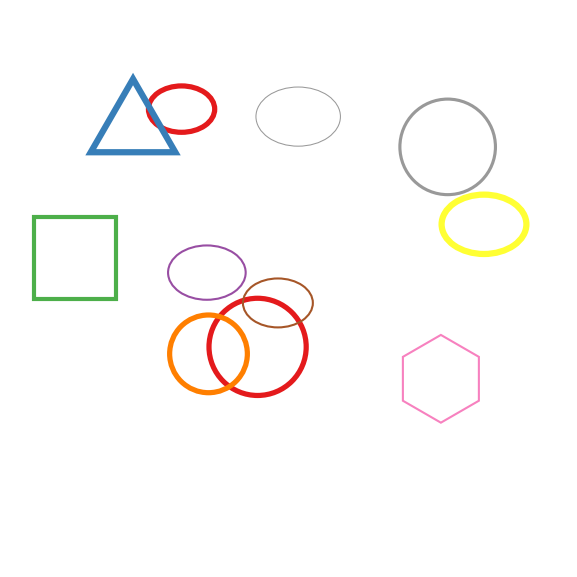[{"shape": "oval", "thickness": 2.5, "radius": 0.29, "center": [0.314, 0.81]}, {"shape": "circle", "thickness": 2.5, "radius": 0.42, "center": [0.446, 0.398]}, {"shape": "triangle", "thickness": 3, "radius": 0.42, "center": [0.23, 0.778]}, {"shape": "square", "thickness": 2, "radius": 0.36, "center": [0.13, 0.552]}, {"shape": "oval", "thickness": 1, "radius": 0.34, "center": [0.358, 0.527]}, {"shape": "circle", "thickness": 2.5, "radius": 0.34, "center": [0.361, 0.386]}, {"shape": "oval", "thickness": 3, "radius": 0.37, "center": [0.838, 0.611]}, {"shape": "oval", "thickness": 1, "radius": 0.3, "center": [0.481, 0.475]}, {"shape": "hexagon", "thickness": 1, "radius": 0.38, "center": [0.763, 0.343]}, {"shape": "oval", "thickness": 0.5, "radius": 0.37, "center": [0.516, 0.797]}, {"shape": "circle", "thickness": 1.5, "radius": 0.41, "center": [0.775, 0.745]}]